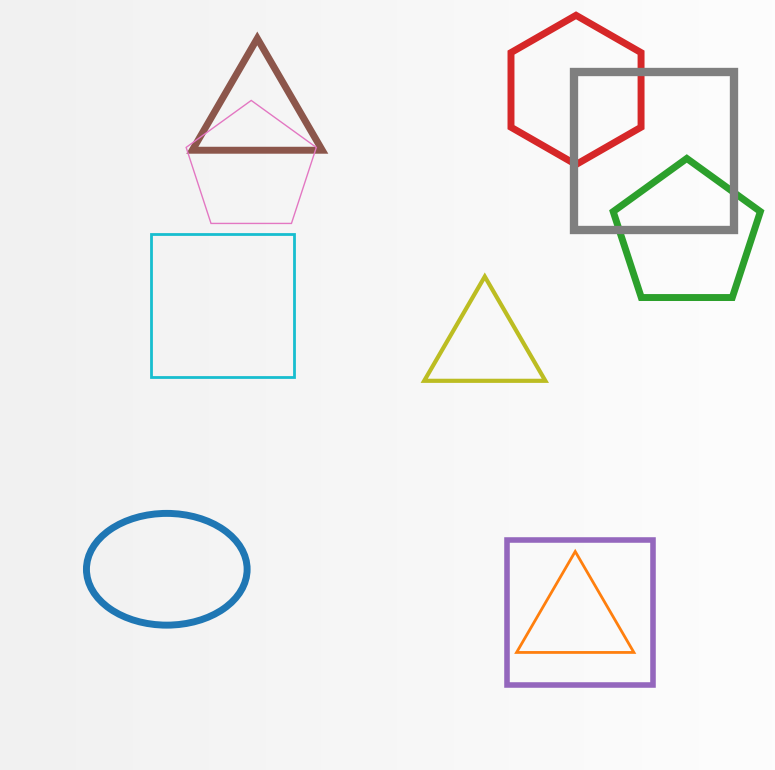[{"shape": "oval", "thickness": 2.5, "radius": 0.52, "center": [0.215, 0.261]}, {"shape": "triangle", "thickness": 1, "radius": 0.44, "center": [0.742, 0.196]}, {"shape": "pentagon", "thickness": 2.5, "radius": 0.5, "center": [0.886, 0.694]}, {"shape": "hexagon", "thickness": 2.5, "radius": 0.48, "center": [0.743, 0.883]}, {"shape": "square", "thickness": 2, "radius": 0.47, "center": [0.748, 0.204]}, {"shape": "triangle", "thickness": 2.5, "radius": 0.48, "center": [0.332, 0.853]}, {"shape": "pentagon", "thickness": 0.5, "radius": 0.44, "center": [0.324, 0.781]}, {"shape": "square", "thickness": 3, "radius": 0.51, "center": [0.844, 0.804]}, {"shape": "triangle", "thickness": 1.5, "radius": 0.45, "center": [0.626, 0.551]}, {"shape": "square", "thickness": 1, "radius": 0.46, "center": [0.287, 0.603]}]